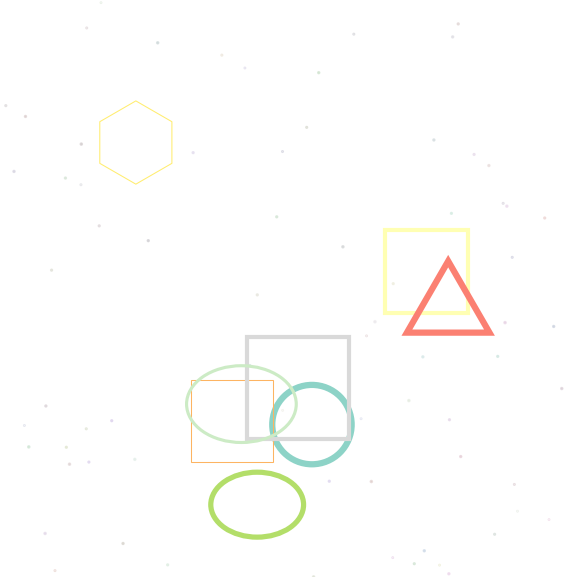[{"shape": "circle", "thickness": 3, "radius": 0.34, "center": [0.54, 0.264]}, {"shape": "square", "thickness": 2, "radius": 0.36, "center": [0.738, 0.529]}, {"shape": "triangle", "thickness": 3, "radius": 0.41, "center": [0.776, 0.464]}, {"shape": "square", "thickness": 0.5, "radius": 0.35, "center": [0.402, 0.27]}, {"shape": "oval", "thickness": 2.5, "radius": 0.4, "center": [0.445, 0.125]}, {"shape": "square", "thickness": 2, "radius": 0.44, "center": [0.516, 0.327]}, {"shape": "oval", "thickness": 1.5, "radius": 0.47, "center": [0.418, 0.299]}, {"shape": "hexagon", "thickness": 0.5, "radius": 0.36, "center": [0.235, 0.752]}]